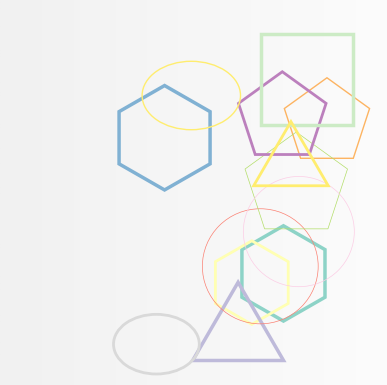[{"shape": "hexagon", "thickness": 2.5, "radius": 0.62, "center": [0.731, 0.29]}, {"shape": "hexagon", "thickness": 2, "radius": 0.54, "center": [0.65, 0.266]}, {"shape": "triangle", "thickness": 2.5, "radius": 0.68, "center": [0.614, 0.131]}, {"shape": "circle", "thickness": 0.5, "radius": 0.75, "center": [0.672, 0.308]}, {"shape": "hexagon", "thickness": 2.5, "radius": 0.68, "center": [0.425, 0.642]}, {"shape": "pentagon", "thickness": 1, "radius": 0.58, "center": [0.844, 0.682]}, {"shape": "pentagon", "thickness": 0.5, "radius": 0.7, "center": [0.765, 0.518]}, {"shape": "circle", "thickness": 0.5, "radius": 0.72, "center": [0.771, 0.398]}, {"shape": "oval", "thickness": 2, "radius": 0.55, "center": [0.404, 0.106]}, {"shape": "pentagon", "thickness": 2, "radius": 0.59, "center": [0.728, 0.695]}, {"shape": "square", "thickness": 2.5, "radius": 0.59, "center": [0.792, 0.792]}, {"shape": "oval", "thickness": 1, "radius": 0.63, "center": [0.494, 0.752]}, {"shape": "triangle", "thickness": 2, "radius": 0.56, "center": [0.751, 0.573]}]